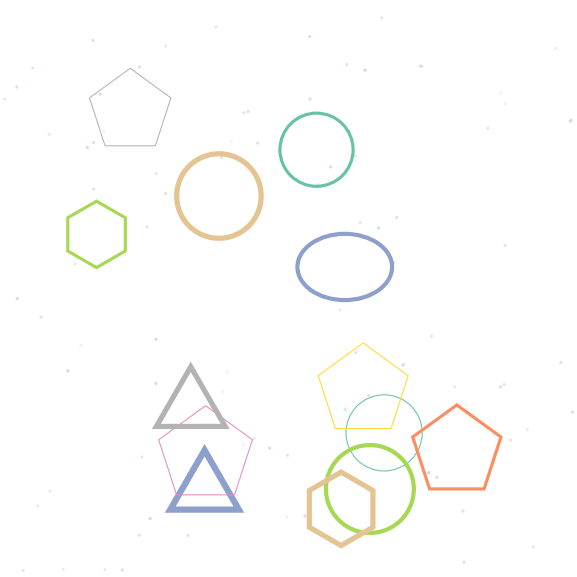[{"shape": "circle", "thickness": 1.5, "radius": 0.32, "center": [0.548, 0.74]}, {"shape": "circle", "thickness": 0.5, "radius": 0.33, "center": [0.665, 0.25]}, {"shape": "pentagon", "thickness": 1.5, "radius": 0.4, "center": [0.791, 0.218]}, {"shape": "triangle", "thickness": 3, "radius": 0.34, "center": [0.354, 0.151]}, {"shape": "oval", "thickness": 2, "radius": 0.41, "center": [0.597, 0.537]}, {"shape": "pentagon", "thickness": 0.5, "radius": 0.43, "center": [0.356, 0.211]}, {"shape": "hexagon", "thickness": 1.5, "radius": 0.29, "center": [0.167, 0.593]}, {"shape": "circle", "thickness": 2, "radius": 0.38, "center": [0.64, 0.152]}, {"shape": "pentagon", "thickness": 0.5, "radius": 0.41, "center": [0.629, 0.323]}, {"shape": "circle", "thickness": 2.5, "radius": 0.37, "center": [0.379, 0.66]}, {"shape": "hexagon", "thickness": 2.5, "radius": 0.32, "center": [0.591, 0.118]}, {"shape": "triangle", "thickness": 2.5, "radius": 0.34, "center": [0.33, 0.295]}, {"shape": "pentagon", "thickness": 0.5, "radius": 0.37, "center": [0.225, 0.807]}]